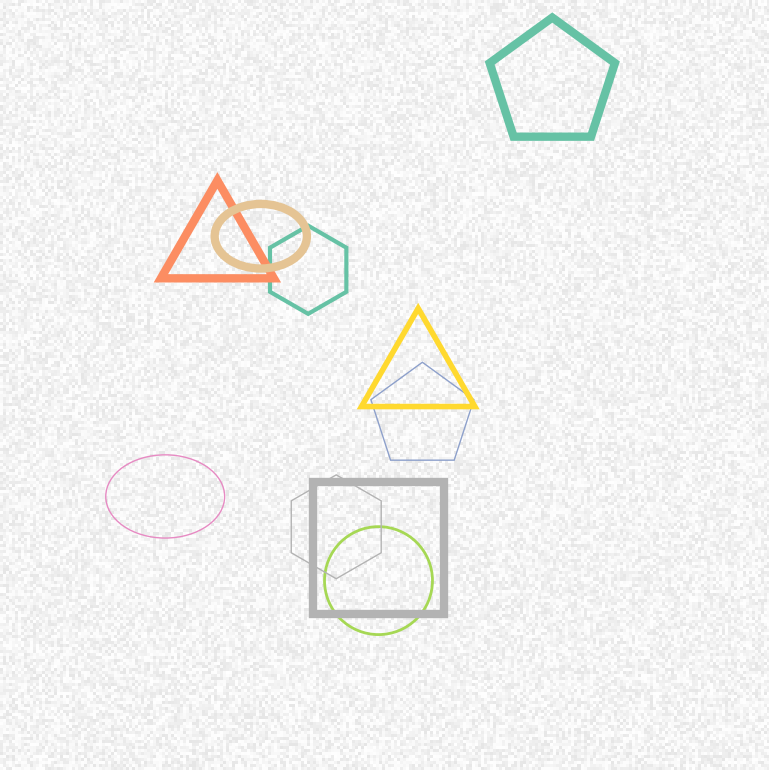[{"shape": "pentagon", "thickness": 3, "radius": 0.43, "center": [0.717, 0.892]}, {"shape": "hexagon", "thickness": 1.5, "radius": 0.29, "center": [0.4, 0.65]}, {"shape": "triangle", "thickness": 3, "radius": 0.42, "center": [0.282, 0.681]}, {"shape": "pentagon", "thickness": 0.5, "radius": 0.35, "center": [0.549, 0.459]}, {"shape": "oval", "thickness": 0.5, "radius": 0.39, "center": [0.215, 0.355]}, {"shape": "circle", "thickness": 1, "radius": 0.35, "center": [0.492, 0.246]}, {"shape": "triangle", "thickness": 2, "radius": 0.42, "center": [0.543, 0.515]}, {"shape": "oval", "thickness": 3, "radius": 0.3, "center": [0.339, 0.693]}, {"shape": "square", "thickness": 3, "radius": 0.43, "center": [0.492, 0.288]}, {"shape": "hexagon", "thickness": 0.5, "radius": 0.34, "center": [0.437, 0.316]}]